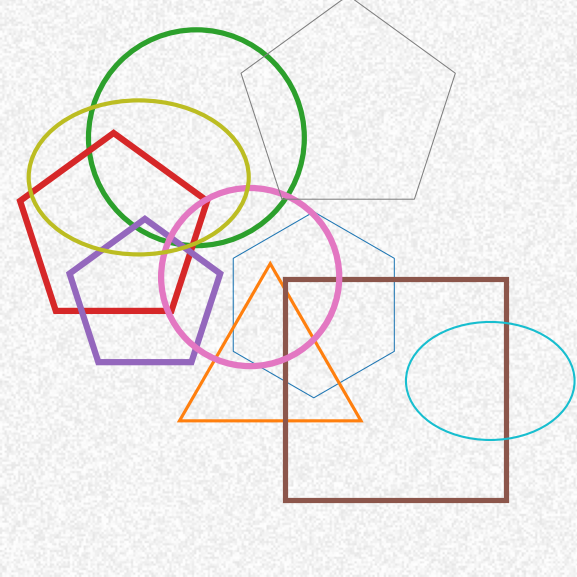[{"shape": "hexagon", "thickness": 0.5, "radius": 0.81, "center": [0.543, 0.471]}, {"shape": "triangle", "thickness": 1.5, "radius": 0.91, "center": [0.468, 0.361]}, {"shape": "circle", "thickness": 2.5, "radius": 0.93, "center": [0.34, 0.761]}, {"shape": "pentagon", "thickness": 3, "radius": 0.85, "center": [0.197, 0.599]}, {"shape": "pentagon", "thickness": 3, "radius": 0.69, "center": [0.251, 0.483]}, {"shape": "square", "thickness": 2.5, "radius": 0.96, "center": [0.685, 0.325]}, {"shape": "circle", "thickness": 3, "radius": 0.77, "center": [0.433, 0.519]}, {"shape": "pentagon", "thickness": 0.5, "radius": 0.98, "center": [0.603, 0.812]}, {"shape": "oval", "thickness": 2, "radius": 0.95, "center": [0.24, 0.692]}, {"shape": "oval", "thickness": 1, "radius": 0.73, "center": [0.849, 0.339]}]